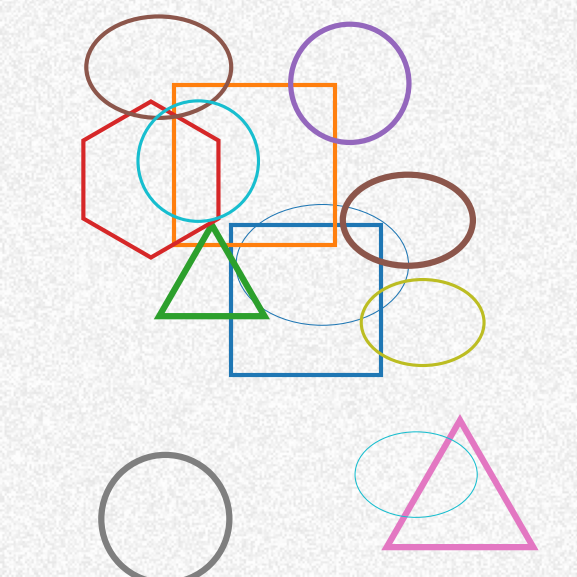[{"shape": "square", "thickness": 2, "radius": 0.65, "center": [0.53, 0.48]}, {"shape": "oval", "thickness": 0.5, "radius": 0.75, "center": [0.558, 0.54]}, {"shape": "square", "thickness": 2, "radius": 0.69, "center": [0.441, 0.713]}, {"shape": "triangle", "thickness": 3, "radius": 0.53, "center": [0.367, 0.504]}, {"shape": "hexagon", "thickness": 2, "radius": 0.68, "center": [0.261, 0.688]}, {"shape": "circle", "thickness": 2.5, "radius": 0.51, "center": [0.606, 0.855]}, {"shape": "oval", "thickness": 2, "radius": 0.63, "center": [0.275, 0.883]}, {"shape": "oval", "thickness": 3, "radius": 0.56, "center": [0.706, 0.618]}, {"shape": "triangle", "thickness": 3, "radius": 0.73, "center": [0.797, 0.125]}, {"shape": "circle", "thickness": 3, "radius": 0.55, "center": [0.286, 0.101]}, {"shape": "oval", "thickness": 1.5, "radius": 0.53, "center": [0.732, 0.441]}, {"shape": "circle", "thickness": 1.5, "radius": 0.52, "center": [0.343, 0.72]}, {"shape": "oval", "thickness": 0.5, "radius": 0.53, "center": [0.721, 0.177]}]